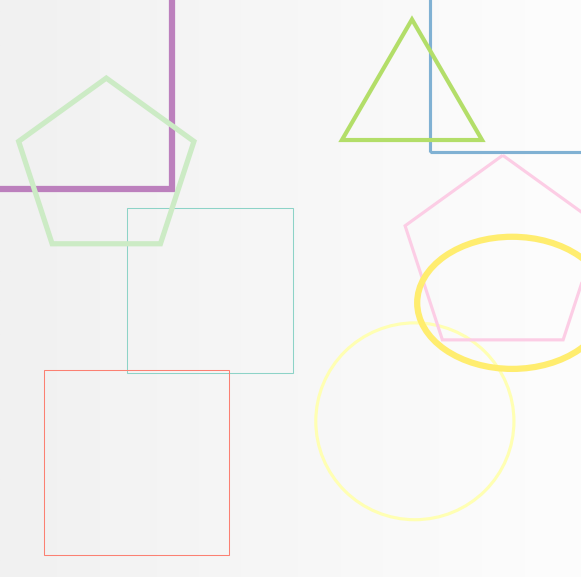[{"shape": "square", "thickness": 0.5, "radius": 0.71, "center": [0.362, 0.496]}, {"shape": "circle", "thickness": 1.5, "radius": 0.85, "center": [0.714, 0.27]}, {"shape": "square", "thickness": 0.5, "radius": 0.8, "center": [0.235, 0.198]}, {"shape": "square", "thickness": 1.5, "radius": 0.8, "center": [0.899, 0.895]}, {"shape": "triangle", "thickness": 2, "radius": 0.7, "center": [0.709, 0.826]}, {"shape": "pentagon", "thickness": 1.5, "radius": 0.88, "center": [0.865, 0.554]}, {"shape": "square", "thickness": 3, "radius": 0.93, "center": [0.109, 0.859]}, {"shape": "pentagon", "thickness": 2.5, "radius": 0.79, "center": [0.183, 0.705]}, {"shape": "oval", "thickness": 3, "radius": 0.82, "center": [0.881, 0.475]}]